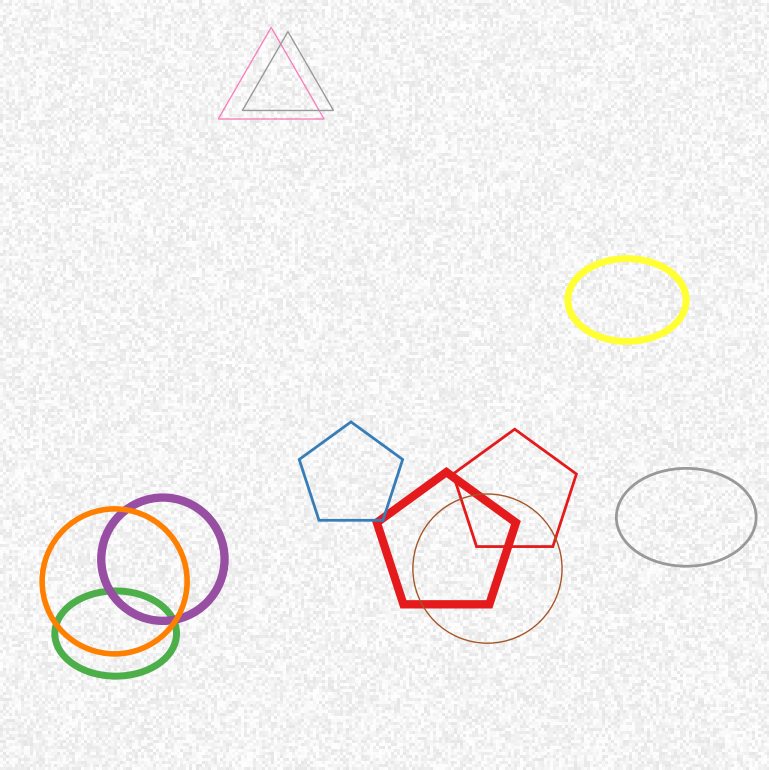[{"shape": "pentagon", "thickness": 1, "radius": 0.42, "center": [0.668, 0.358]}, {"shape": "pentagon", "thickness": 3, "radius": 0.47, "center": [0.58, 0.292]}, {"shape": "pentagon", "thickness": 1, "radius": 0.35, "center": [0.456, 0.381]}, {"shape": "oval", "thickness": 2.5, "radius": 0.4, "center": [0.15, 0.177]}, {"shape": "circle", "thickness": 3, "radius": 0.4, "center": [0.212, 0.274]}, {"shape": "circle", "thickness": 2, "radius": 0.47, "center": [0.149, 0.245]}, {"shape": "oval", "thickness": 2.5, "radius": 0.38, "center": [0.814, 0.61]}, {"shape": "circle", "thickness": 0.5, "radius": 0.48, "center": [0.633, 0.262]}, {"shape": "triangle", "thickness": 0.5, "radius": 0.4, "center": [0.352, 0.885]}, {"shape": "triangle", "thickness": 0.5, "radius": 0.34, "center": [0.374, 0.891]}, {"shape": "oval", "thickness": 1, "radius": 0.45, "center": [0.891, 0.328]}]